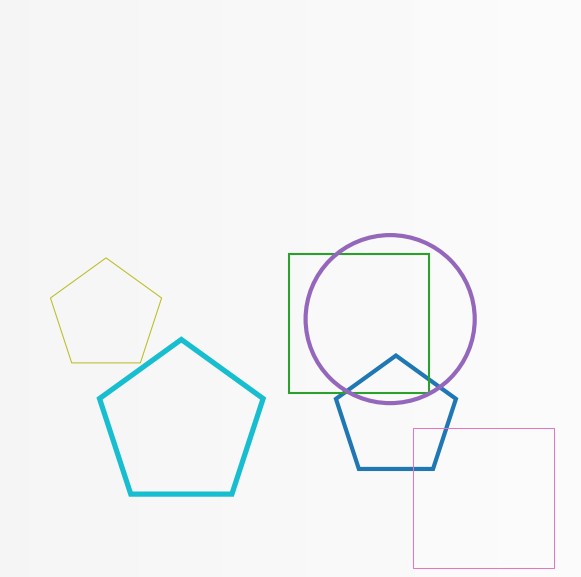[{"shape": "pentagon", "thickness": 2, "radius": 0.54, "center": [0.681, 0.275]}, {"shape": "square", "thickness": 1, "radius": 0.6, "center": [0.618, 0.439]}, {"shape": "circle", "thickness": 2, "radius": 0.73, "center": [0.671, 0.447]}, {"shape": "square", "thickness": 0.5, "radius": 0.61, "center": [0.832, 0.137]}, {"shape": "pentagon", "thickness": 0.5, "radius": 0.5, "center": [0.182, 0.452]}, {"shape": "pentagon", "thickness": 2.5, "radius": 0.74, "center": [0.312, 0.263]}]